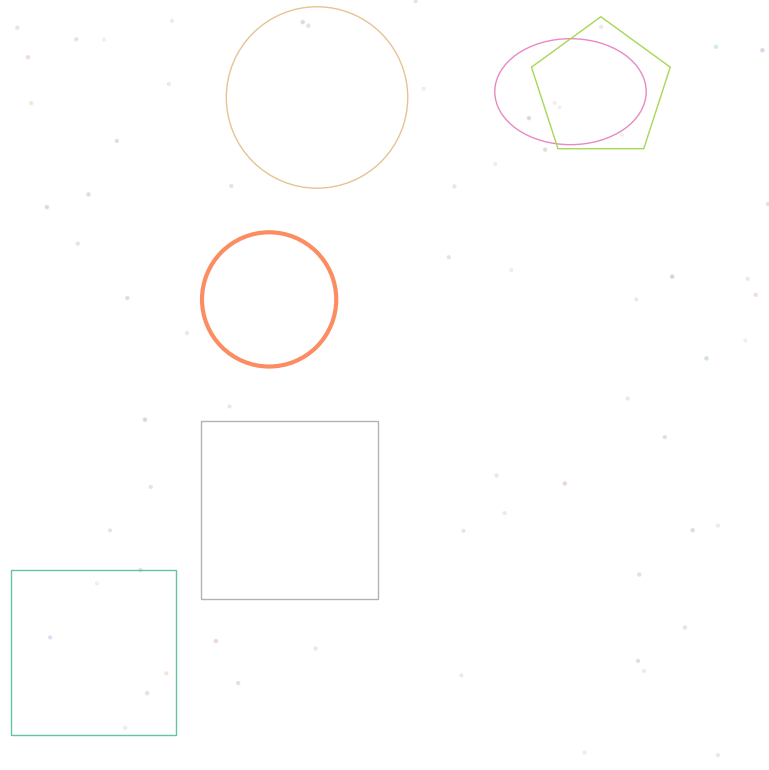[{"shape": "square", "thickness": 0.5, "radius": 0.54, "center": [0.121, 0.153]}, {"shape": "circle", "thickness": 1.5, "radius": 0.44, "center": [0.35, 0.611]}, {"shape": "oval", "thickness": 0.5, "radius": 0.49, "center": [0.741, 0.881]}, {"shape": "pentagon", "thickness": 0.5, "radius": 0.47, "center": [0.78, 0.884]}, {"shape": "circle", "thickness": 0.5, "radius": 0.59, "center": [0.412, 0.873]}, {"shape": "square", "thickness": 0.5, "radius": 0.58, "center": [0.376, 0.338]}]